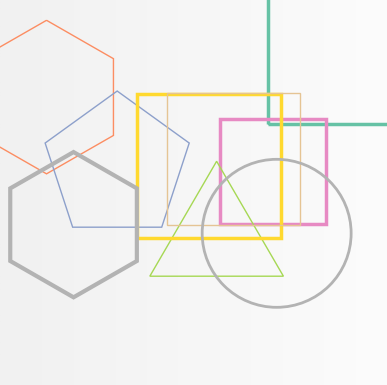[{"shape": "square", "thickness": 2.5, "radius": 0.84, "center": [0.86, 0.846]}, {"shape": "hexagon", "thickness": 1, "radius": 1.0, "center": [0.12, 0.748]}, {"shape": "pentagon", "thickness": 1, "radius": 0.98, "center": [0.302, 0.568]}, {"shape": "square", "thickness": 2.5, "radius": 0.68, "center": [0.705, 0.555]}, {"shape": "triangle", "thickness": 1, "radius": 1.0, "center": [0.559, 0.382]}, {"shape": "square", "thickness": 2.5, "radius": 0.93, "center": [0.539, 0.568]}, {"shape": "square", "thickness": 1, "radius": 0.86, "center": [0.603, 0.586]}, {"shape": "circle", "thickness": 2, "radius": 0.96, "center": [0.714, 0.394]}, {"shape": "hexagon", "thickness": 3, "radius": 0.94, "center": [0.19, 0.416]}]